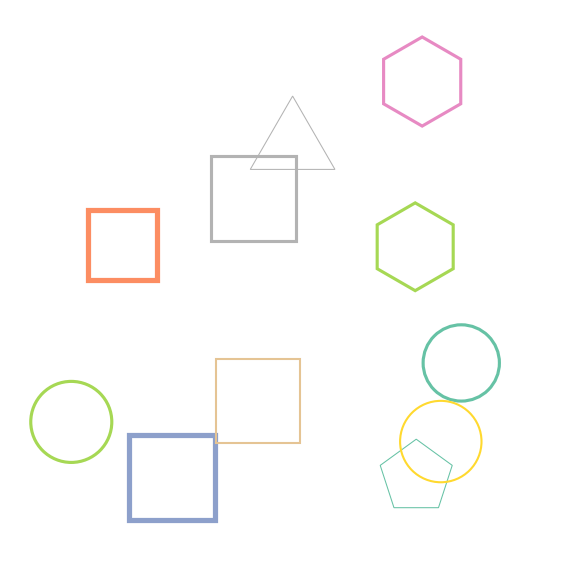[{"shape": "circle", "thickness": 1.5, "radius": 0.33, "center": [0.799, 0.371]}, {"shape": "pentagon", "thickness": 0.5, "radius": 0.33, "center": [0.721, 0.173]}, {"shape": "square", "thickness": 2.5, "radius": 0.3, "center": [0.212, 0.575]}, {"shape": "square", "thickness": 2.5, "radius": 0.37, "center": [0.298, 0.173]}, {"shape": "hexagon", "thickness": 1.5, "radius": 0.39, "center": [0.731, 0.858]}, {"shape": "circle", "thickness": 1.5, "radius": 0.35, "center": [0.123, 0.269]}, {"shape": "hexagon", "thickness": 1.5, "radius": 0.38, "center": [0.719, 0.572]}, {"shape": "circle", "thickness": 1, "radius": 0.35, "center": [0.763, 0.235]}, {"shape": "square", "thickness": 1, "radius": 0.36, "center": [0.446, 0.305]}, {"shape": "square", "thickness": 1.5, "radius": 0.37, "center": [0.439, 0.655]}, {"shape": "triangle", "thickness": 0.5, "radius": 0.42, "center": [0.507, 0.748]}]